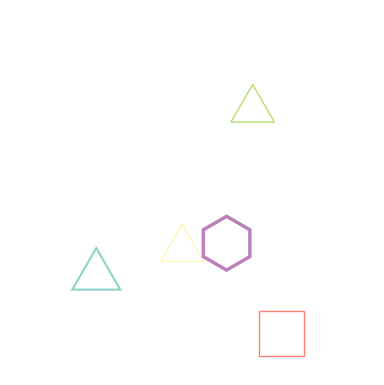[{"shape": "triangle", "thickness": 1.5, "radius": 0.36, "center": [0.25, 0.284]}, {"shape": "square", "thickness": 1, "radius": 0.29, "center": [0.732, 0.133]}, {"shape": "triangle", "thickness": 1, "radius": 0.33, "center": [0.656, 0.715]}, {"shape": "hexagon", "thickness": 2.5, "radius": 0.35, "center": [0.589, 0.368]}, {"shape": "triangle", "thickness": 0.5, "radius": 0.32, "center": [0.473, 0.354]}]